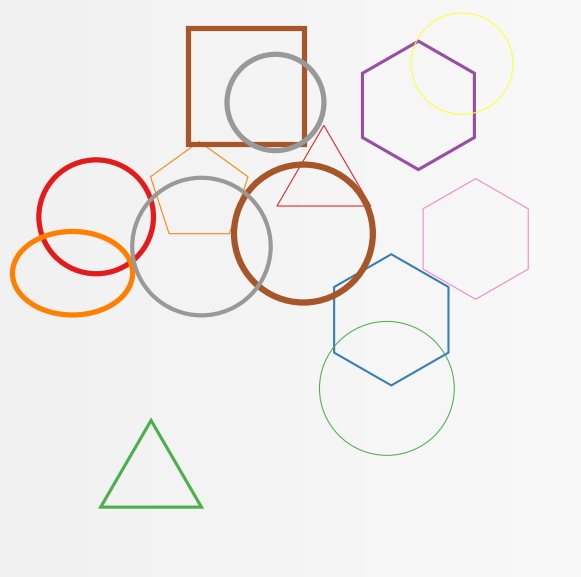[{"shape": "triangle", "thickness": 0.5, "radius": 0.47, "center": [0.557, 0.689]}, {"shape": "circle", "thickness": 2.5, "radius": 0.49, "center": [0.165, 0.624]}, {"shape": "hexagon", "thickness": 1, "radius": 0.57, "center": [0.673, 0.445]}, {"shape": "circle", "thickness": 0.5, "radius": 0.58, "center": [0.666, 0.327]}, {"shape": "triangle", "thickness": 1.5, "radius": 0.5, "center": [0.26, 0.171]}, {"shape": "hexagon", "thickness": 1.5, "radius": 0.56, "center": [0.72, 0.817]}, {"shape": "oval", "thickness": 2.5, "radius": 0.52, "center": [0.125, 0.526]}, {"shape": "pentagon", "thickness": 0.5, "radius": 0.44, "center": [0.343, 0.666]}, {"shape": "circle", "thickness": 0.5, "radius": 0.44, "center": [0.795, 0.889]}, {"shape": "circle", "thickness": 3, "radius": 0.6, "center": [0.522, 0.595]}, {"shape": "square", "thickness": 2.5, "radius": 0.5, "center": [0.423, 0.851]}, {"shape": "hexagon", "thickness": 0.5, "radius": 0.52, "center": [0.818, 0.585]}, {"shape": "circle", "thickness": 2.5, "radius": 0.42, "center": [0.474, 0.822]}, {"shape": "circle", "thickness": 2, "radius": 0.6, "center": [0.347, 0.572]}]